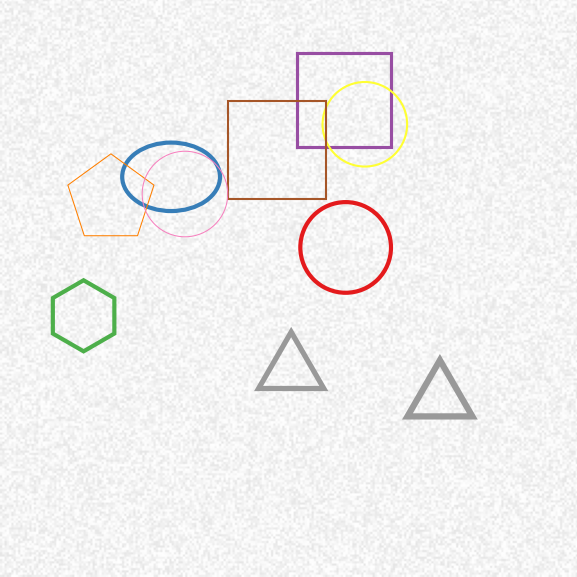[{"shape": "circle", "thickness": 2, "radius": 0.39, "center": [0.599, 0.571]}, {"shape": "oval", "thickness": 2, "radius": 0.42, "center": [0.296, 0.693]}, {"shape": "hexagon", "thickness": 2, "radius": 0.31, "center": [0.145, 0.452]}, {"shape": "square", "thickness": 1.5, "radius": 0.41, "center": [0.596, 0.826]}, {"shape": "pentagon", "thickness": 0.5, "radius": 0.39, "center": [0.192, 0.654]}, {"shape": "circle", "thickness": 1, "radius": 0.37, "center": [0.632, 0.784]}, {"shape": "square", "thickness": 1, "radius": 0.42, "center": [0.479, 0.74]}, {"shape": "circle", "thickness": 0.5, "radius": 0.37, "center": [0.32, 0.663]}, {"shape": "triangle", "thickness": 3, "radius": 0.32, "center": [0.762, 0.311]}, {"shape": "triangle", "thickness": 2.5, "radius": 0.33, "center": [0.504, 0.359]}]